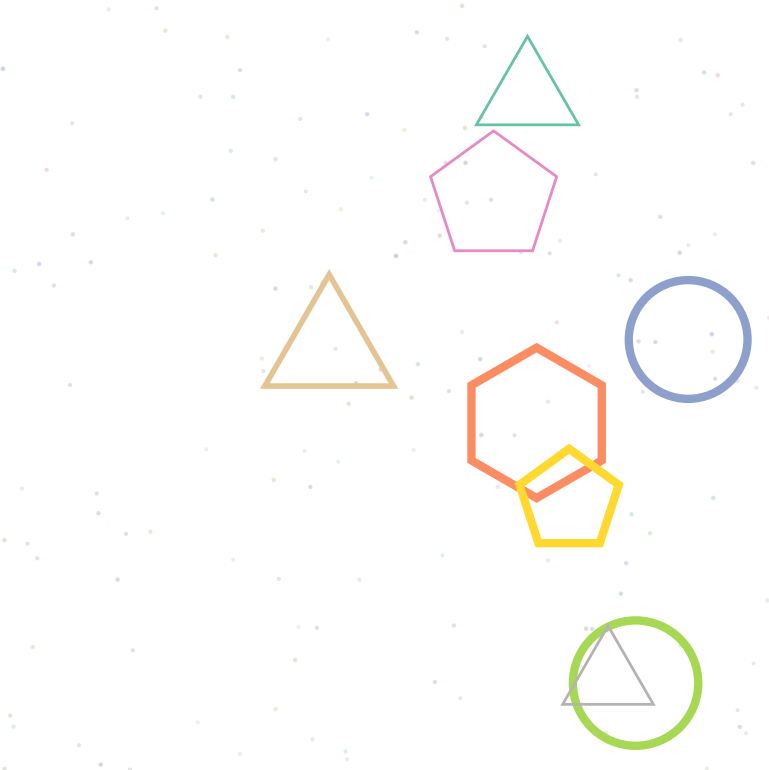[{"shape": "triangle", "thickness": 1, "radius": 0.38, "center": [0.685, 0.876]}, {"shape": "hexagon", "thickness": 3, "radius": 0.49, "center": [0.697, 0.451]}, {"shape": "circle", "thickness": 3, "radius": 0.39, "center": [0.894, 0.559]}, {"shape": "pentagon", "thickness": 1, "radius": 0.43, "center": [0.641, 0.744]}, {"shape": "circle", "thickness": 3, "radius": 0.41, "center": [0.825, 0.113]}, {"shape": "pentagon", "thickness": 3, "radius": 0.34, "center": [0.739, 0.349]}, {"shape": "triangle", "thickness": 2, "radius": 0.48, "center": [0.427, 0.547]}, {"shape": "triangle", "thickness": 1, "radius": 0.34, "center": [0.79, 0.119]}]